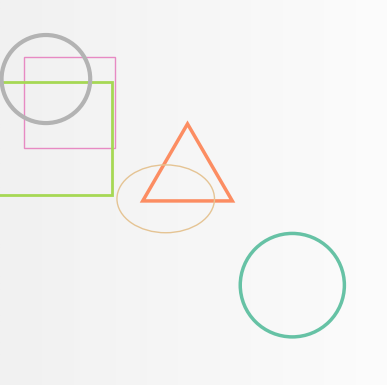[{"shape": "circle", "thickness": 2.5, "radius": 0.67, "center": [0.754, 0.259]}, {"shape": "triangle", "thickness": 2.5, "radius": 0.67, "center": [0.484, 0.545]}, {"shape": "square", "thickness": 1, "radius": 0.59, "center": [0.18, 0.733]}, {"shape": "square", "thickness": 2, "radius": 0.74, "center": [0.141, 0.64]}, {"shape": "oval", "thickness": 1, "radius": 0.63, "center": [0.428, 0.484]}, {"shape": "circle", "thickness": 3, "radius": 0.57, "center": [0.118, 0.795]}]